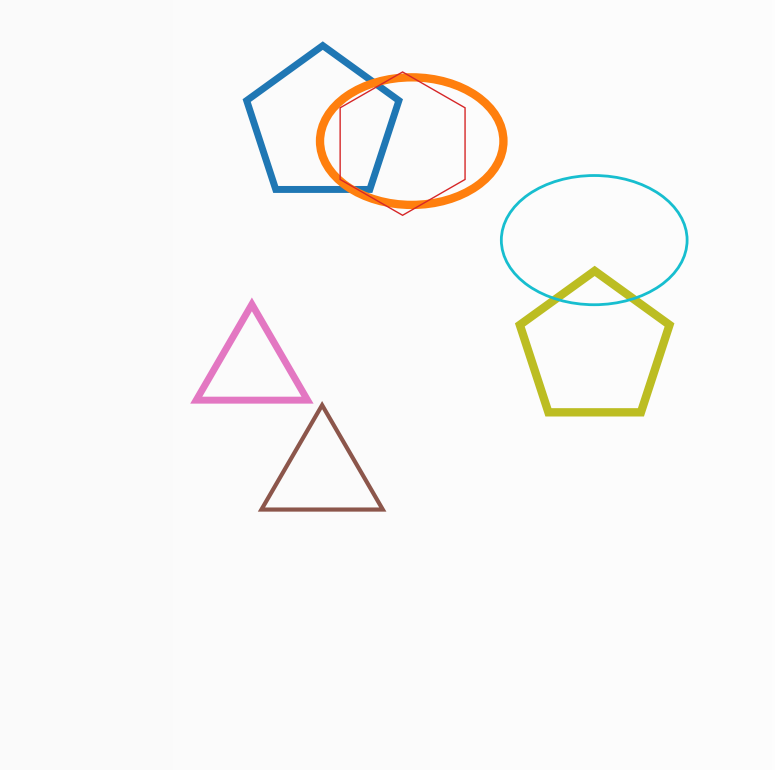[{"shape": "pentagon", "thickness": 2.5, "radius": 0.52, "center": [0.417, 0.838]}, {"shape": "oval", "thickness": 3, "radius": 0.59, "center": [0.531, 0.817]}, {"shape": "hexagon", "thickness": 0.5, "radius": 0.47, "center": [0.519, 0.813]}, {"shape": "triangle", "thickness": 1.5, "radius": 0.45, "center": [0.416, 0.383]}, {"shape": "triangle", "thickness": 2.5, "radius": 0.41, "center": [0.325, 0.522]}, {"shape": "pentagon", "thickness": 3, "radius": 0.51, "center": [0.767, 0.547]}, {"shape": "oval", "thickness": 1, "radius": 0.6, "center": [0.767, 0.688]}]